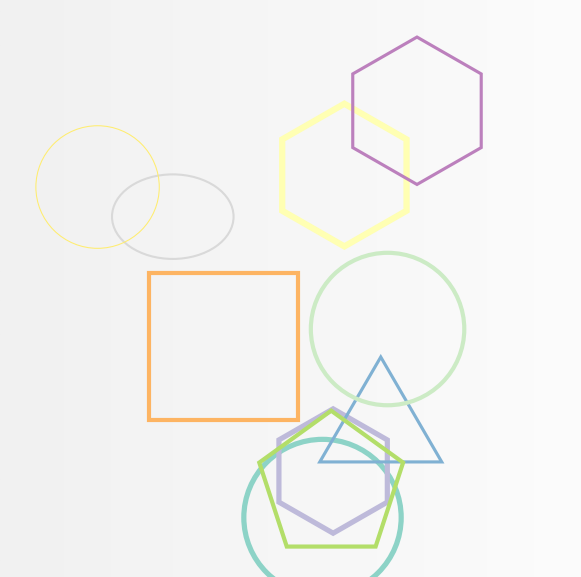[{"shape": "circle", "thickness": 2.5, "radius": 0.68, "center": [0.555, 0.103]}, {"shape": "hexagon", "thickness": 3, "radius": 0.62, "center": [0.592, 0.696]}, {"shape": "hexagon", "thickness": 2.5, "radius": 0.54, "center": [0.573, 0.184]}, {"shape": "triangle", "thickness": 1.5, "radius": 0.61, "center": [0.655, 0.26]}, {"shape": "square", "thickness": 2, "radius": 0.64, "center": [0.385, 0.399]}, {"shape": "pentagon", "thickness": 2, "radius": 0.65, "center": [0.57, 0.158]}, {"shape": "oval", "thickness": 1, "radius": 0.52, "center": [0.297, 0.624]}, {"shape": "hexagon", "thickness": 1.5, "radius": 0.64, "center": [0.717, 0.807]}, {"shape": "circle", "thickness": 2, "radius": 0.66, "center": [0.667, 0.429]}, {"shape": "circle", "thickness": 0.5, "radius": 0.53, "center": [0.168, 0.675]}]